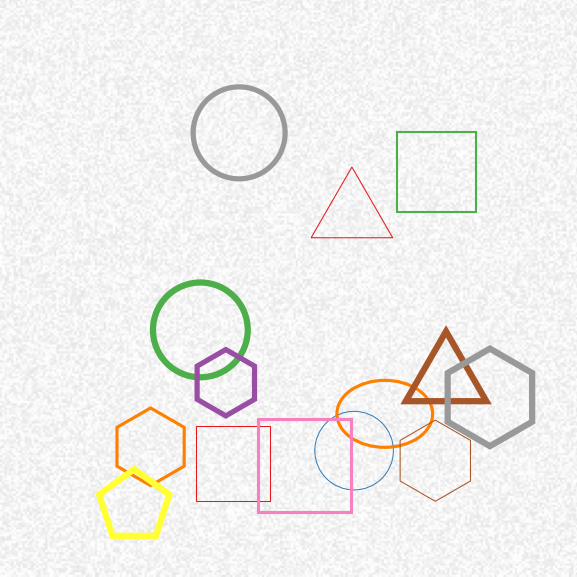[{"shape": "triangle", "thickness": 0.5, "radius": 0.41, "center": [0.609, 0.628]}, {"shape": "square", "thickness": 0.5, "radius": 0.32, "center": [0.404, 0.196]}, {"shape": "circle", "thickness": 0.5, "radius": 0.34, "center": [0.613, 0.219]}, {"shape": "square", "thickness": 1, "radius": 0.34, "center": [0.756, 0.701]}, {"shape": "circle", "thickness": 3, "radius": 0.41, "center": [0.347, 0.428]}, {"shape": "hexagon", "thickness": 2.5, "radius": 0.29, "center": [0.391, 0.336]}, {"shape": "hexagon", "thickness": 1.5, "radius": 0.34, "center": [0.261, 0.225]}, {"shape": "oval", "thickness": 1.5, "radius": 0.41, "center": [0.666, 0.282]}, {"shape": "pentagon", "thickness": 3, "radius": 0.32, "center": [0.232, 0.123]}, {"shape": "hexagon", "thickness": 0.5, "radius": 0.35, "center": [0.754, 0.201]}, {"shape": "triangle", "thickness": 3, "radius": 0.4, "center": [0.772, 0.345]}, {"shape": "square", "thickness": 1.5, "radius": 0.4, "center": [0.527, 0.194]}, {"shape": "hexagon", "thickness": 3, "radius": 0.42, "center": [0.848, 0.311]}, {"shape": "circle", "thickness": 2.5, "radius": 0.4, "center": [0.414, 0.769]}]